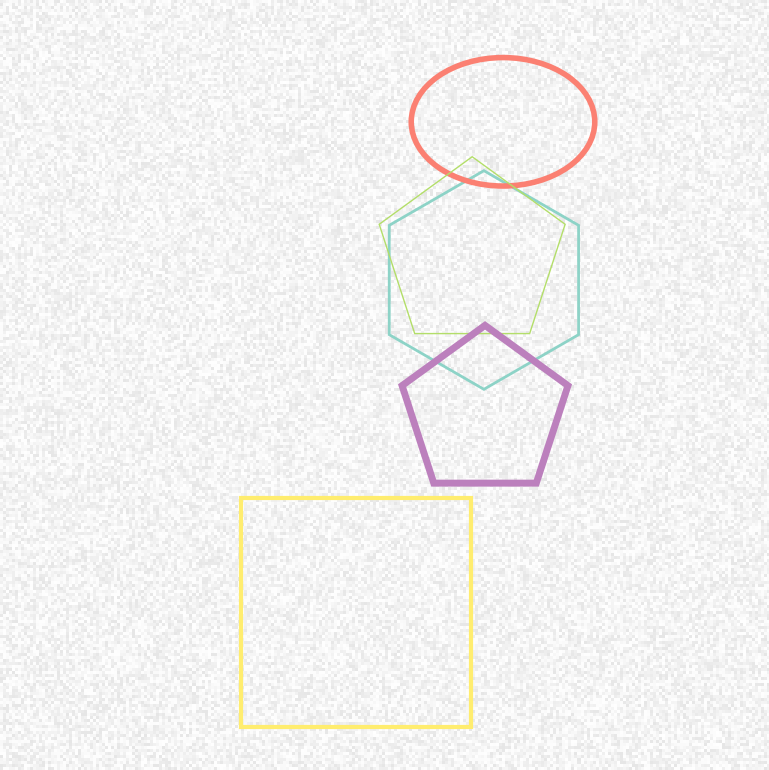[{"shape": "hexagon", "thickness": 1, "radius": 0.71, "center": [0.628, 0.636]}, {"shape": "oval", "thickness": 2, "radius": 0.6, "center": [0.653, 0.842]}, {"shape": "pentagon", "thickness": 0.5, "radius": 0.63, "center": [0.613, 0.669]}, {"shape": "pentagon", "thickness": 2.5, "radius": 0.57, "center": [0.63, 0.464]}, {"shape": "square", "thickness": 1.5, "radius": 0.75, "center": [0.462, 0.205]}]